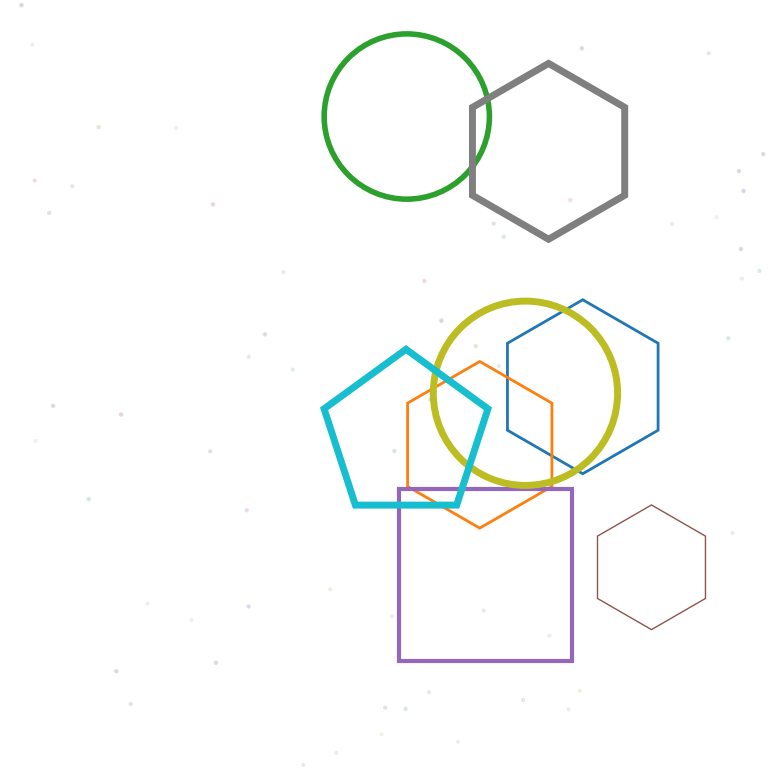[{"shape": "hexagon", "thickness": 1, "radius": 0.56, "center": [0.757, 0.498]}, {"shape": "hexagon", "thickness": 1, "radius": 0.54, "center": [0.623, 0.422]}, {"shape": "circle", "thickness": 2, "radius": 0.54, "center": [0.528, 0.849]}, {"shape": "square", "thickness": 1.5, "radius": 0.56, "center": [0.631, 0.253]}, {"shape": "hexagon", "thickness": 0.5, "radius": 0.4, "center": [0.846, 0.263]}, {"shape": "hexagon", "thickness": 2.5, "radius": 0.57, "center": [0.712, 0.803]}, {"shape": "circle", "thickness": 2.5, "radius": 0.6, "center": [0.682, 0.489]}, {"shape": "pentagon", "thickness": 2.5, "radius": 0.56, "center": [0.527, 0.435]}]